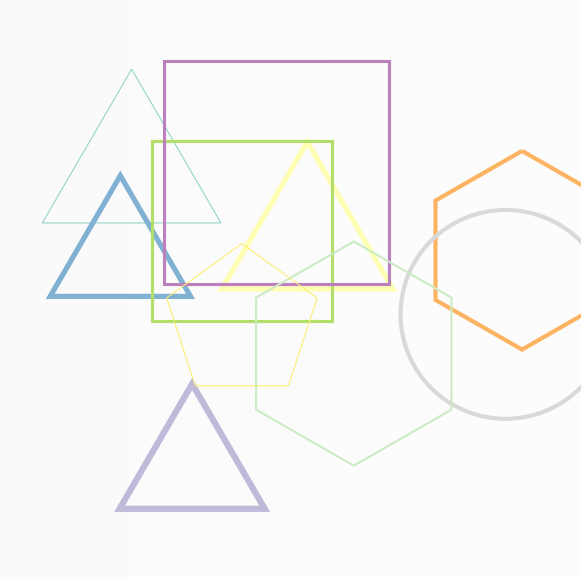[{"shape": "triangle", "thickness": 0.5, "radius": 0.89, "center": [0.226, 0.702]}, {"shape": "triangle", "thickness": 2.5, "radius": 0.85, "center": [0.529, 0.584]}, {"shape": "triangle", "thickness": 3, "radius": 0.72, "center": [0.331, 0.19]}, {"shape": "triangle", "thickness": 2.5, "radius": 0.7, "center": [0.207, 0.556]}, {"shape": "hexagon", "thickness": 2, "radius": 0.86, "center": [0.898, 0.566]}, {"shape": "square", "thickness": 1.5, "radius": 0.78, "center": [0.416, 0.6]}, {"shape": "circle", "thickness": 2, "radius": 0.9, "center": [0.87, 0.455]}, {"shape": "square", "thickness": 1.5, "radius": 0.97, "center": [0.476, 0.701]}, {"shape": "hexagon", "thickness": 1, "radius": 0.97, "center": [0.609, 0.387]}, {"shape": "pentagon", "thickness": 0.5, "radius": 0.68, "center": [0.416, 0.441]}]